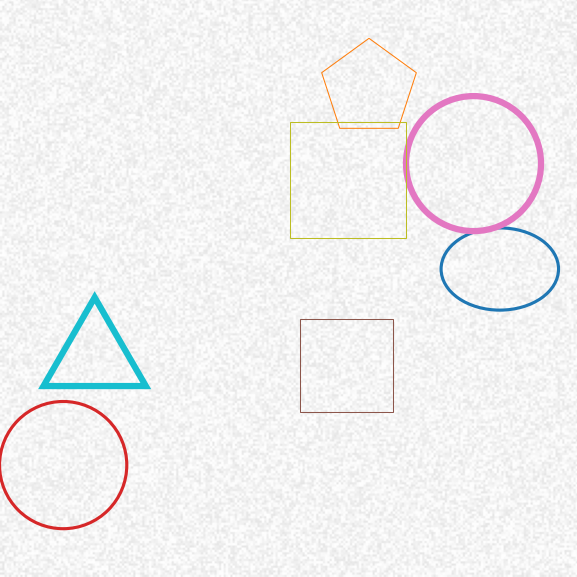[{"shape": "oval", "thickness": 1.5, "radius": 0.51, "center": [0.865, 0.533]}, {"shape": "pentagon", "thickness": 0.5, "radius": 0.43, "center": [0.639, 0.847]}, {"shape": "circle", "thickness": 1.5, "radius": 0.55, "center": [0.109, 0.194]}, {"shape": "square", "thickness": 0.5, "radius": 0.4, "center": [0.6, 0.366]}, {"shape": "circle", "thickness": 3, "radius": 0.58, "center": [0.82, 0.716]}, {"shape": "square", "thickness": 0.5, "radius": 0.5, "center": [0.603, 0.687]}, {"shape": "triangle", "thickness": 3, "radius": 0.51, "center": [0.164, 0.382]}]